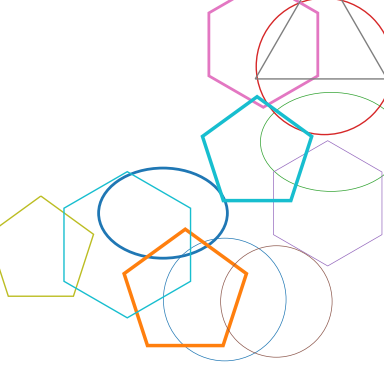[{"shape": "circle", "thickness": 0.5, "radius": 0.8, "center": [0.584, 0.222]}, {"shape": "oval", "thickness": 2, "radius": 0.84, "center": [0.423, 0.446]}, {"shape": "pentagon", "thickness": 2.5, "radius": 0.84, "center": [0.481, 0.238]}, {"shape": "oval", "thickness": 0.5, "radius": 0.92, "center": [0.86, 0.631]}, {"shape": "circle", "thickness": 1, "radius": 0.89, "center": [0.843, 0.828]}, {"shape": "hexagon", "thickness": 0.5, "radius": 0.81, "center": [0.851, 0.472]}, {"shape": "circle", "thickness": 0.5, "radius": 0.72, "center": [0.718, 0.217]}, {"shape": "hexagon", "thickness": 2, "radius": 0.82, "center": [0.684, 0.885]}, {"shape": "triangle", "thickness": 1, "radius": 0.99, "center": [0.834, 0.894]}, {"shape": "pentagon", "thickness": 1, "radius": 0.72, "center": [0.106, 0.347]}, {"shape": "pentagon", "thickness": 2.5, "radius": 0.75, "center": [0.668, 0.6]}, {"shape": "hexagon", "thickness": 1, "radius": 0.95, "center": [0.331, 0.364]}]